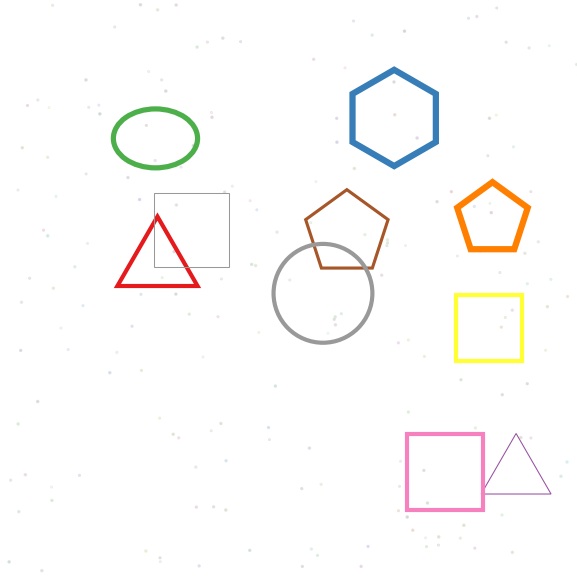[{"shape": "triangle", "thickness": 2, "radius": 0.4, "center": [0.273, 0.544]}, {"shape": "hexagon", "thickness": 3, "radius": 0.42, "center": [0.683, 0.795]}, {"shape": "oval", "thickness": 2.5, "radius": 0.36, "center": [0.269, 0.76]}, {"shape": "triangle", "thickness": 0.5, "radius": 0.35, "center": [0.894, 0.179]}, {"shape": "pentagon", "thickness": 3, "radius": 0.32, "center": [0.853, 0.62]}, {"shape": "square", "thickness": 2, "radius": 0.29, "center": [0.846, 0.431]}, {"shape": "pentagon", "thickness": 1.5, "radius": 0.38, "center": [0.601, 0.596]}, {"shape": "square", "thickness": 2, "radius": 0.33, "center": [0.77, 0.183]}, {"shape": "square", "thickness": 0.5, "radius": 0.32, "center": [0.331, 0.601]}, {"shape": "circle", "thickness": 2, "radius": 0.43, "center": [0.559, 0.491]}]